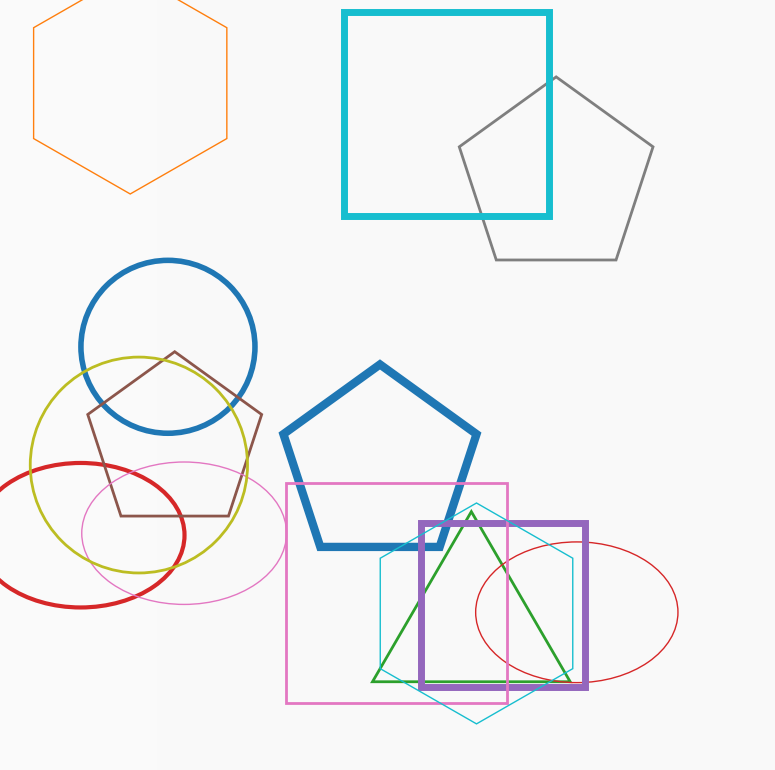[{"shape": "circle", "thickness": 2, "radius": 0.56, "center": [0.217, 0.55]}, {"shape": "pentagon", "thickness": 3, "radius": 0.66, "center": [0.49, 0.396]}, {"shape": "hexagon", "thickness": 0.5, "radius": 0.72, "center": [0.168, 0.892]}, {"shape": "triangle", "thickness": 1, "radius": 0.74, "center": [0.608, 0.188]}, {"shape": "oval", "thickness": 1.5, "radius": 0.67, "center": [0.104, 0.305]}, {"shape": "oval", "thickness": 0.5, "radius": 0.65, "center": [0.744, 0.205]}, {"shape": "square", "thickness": 2.5, "radius": 0.53, "center": [0.649, 0.214]}, {"shape": "pentagon", "thickness": 1, "radius": 0.59, "center": [0.225, 0.425]}, {"shape": "square", "thickness": 1, "radius": 0.71, "center": [0.512, 0.23]}, {"shape": "oval", "thickness": 0.5, "radius": 0.66, "center": [0.238, 0.308]}, {"shape": "pentagon", "thickness": 1, "radius": 0.66, "center": [0.718, 0.769]}, {"shape": "circle", "thickness": 1, "radius": 0.7, "center": [0.179, 0.396]}, {"shape": "square", "thickness": 2.5, "radius": 0.66, "center": [0.576, 0.852]}, {"shape": "hexagon", "thickness": 0.5, "radius": 0.72, "center": [0.615, 0.203]}]